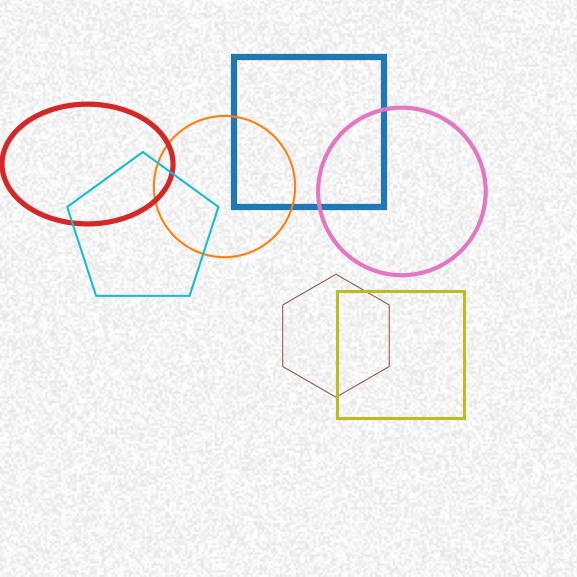[{"shape": "square", "thickness": 3, "radius": 0.65, "center": [0.535, 0.771]}, {"shape": "circle", "thickness": 1, "radius": 0.61, "center": [0.389, 0.676]}, {"shape": "oval", "thickness": 2.5, "radius": 0.74, "center": [0.152, 0.715]}, {"shape": "hexagon", "thickness": 0.5, "radius": 0.53, "center": [0.582, 0.418]}, {"shape": "circle", "thickness": 2, "radius": 0.73, "center": [0.696, 0.668]}, {"shape": "square", "thickness": 1.5, "radius": 0.55, "center": [0.694, 0.385]}, {"shape": "pentagon", "thickness": 1, "radius": 0.69, "center": [0.247, 0.598]}]